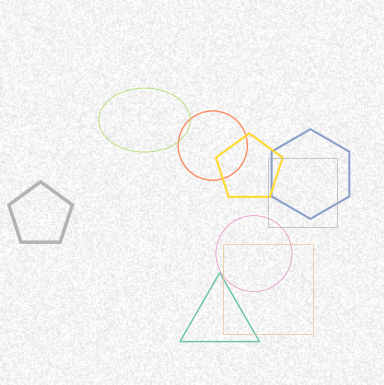[{"shape": "triangle", "thickness": 1, "radius": 0.6, "center": [0.571, 0.172]}, {"shape": "circle", "thickness": 1, "radius": 0.45, "center": [0.553, 0.622]}, {"shape": "hexagon", "thickness": 1.5, "radius": 0.58, "center": [0.806, 0.548]}, {"shape": "circle", "thickness": 0.5, "radius": 0.49, "center": [0.66, 0.341]}, {"shape": "oval", "thickness": 0.5, "radius": 0.59, "center": [0.375, 0.688]}, {"shape": "pentagon", "thickness": 1.5, "radius": 0.46, "center": [0.647, 0.562]}, {"shape": "square", "thickness": 0.5, "radius": 0.58, "center": [0.695, 0.25]}, {"shape": "square", "thickness": 0.5, "radius": 0.45, "center": [0.787, 0.5]}, {"shape": "pentagon", "thickness": 2.5, "radius": 0.43, "center": [0.106, 0.441]}]